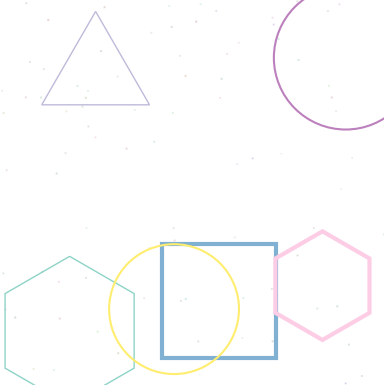[{"shape": "hexagon", "thickness": 1, "radius": 0.97, "center": [0.181, 0.141]}, {"shape": "triangle", "thickness": 1, "radius": 0.81, "center": [0.248, 0.809]}, {"shape": "square", "thickness": 3, "radius": 0.74, "center": [0.569, 0.218]}, {"shape": "hexagon", "thickness": 3, "radius": 0.71, "center": [0.838, 0.258]}, {"shape": "circle", "thickness": 1.5, "radius": 0.93, "center": [0.898, 0.85]}, {"shape": "circle", "thickness": 1.5, "radius": 0.84, "center": [0.452, 0.197]}]